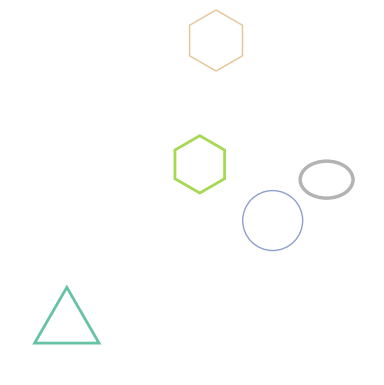[{"shape": "triangle", "thickness": 2, "radius": 0.48, "center": [0.174, 0.157]}, {"shape": "circle", "thickness": 1, "radius": 0.39, "center": [0.708, 0.427]}, {"shape": "hexagon", "thickness": 2, "radius": 0.37, "center": [0.519, 0.573]}, {"shape": "hexagon", "thickness": 1, "radius": 0.4, "center": [0.561, 0.895]}, {"shape": "oval", "thickness": 2.5, "radius": 0.34, "center": [0.848, 0.533]}]